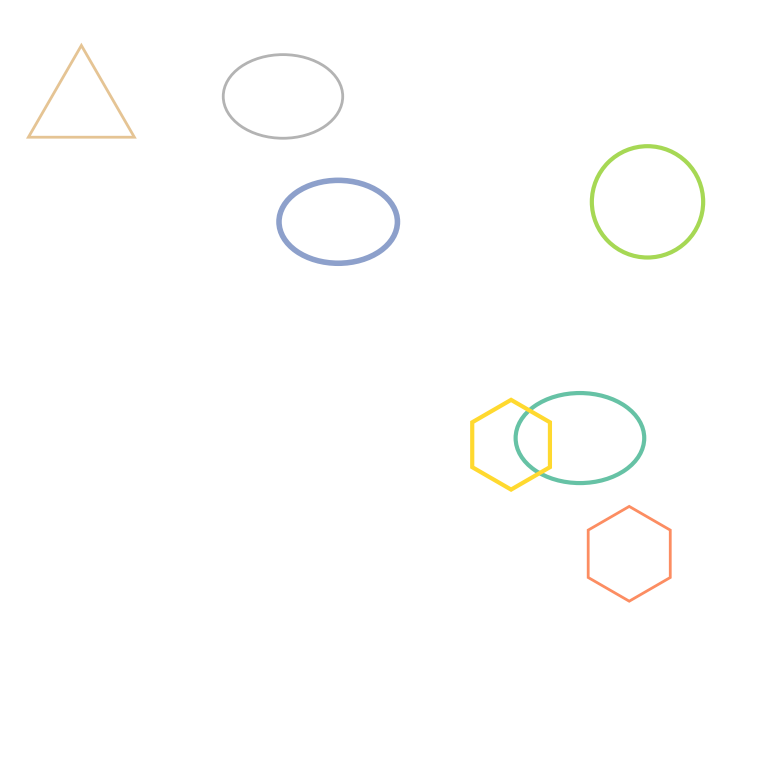[{"shape": "oval", "thickness": 1.5, "radius": 0.42, "center": [0.753, 0.431]}, {"shape": "hexagon", "thickness": 1, "radius": 0.31, "center": [0.817, 0.281]}, {"shape": "oval", "thickness": 2, "radius": 0.38, "center": [0.439, 0.712]}, {"shape": "circle", "thickness": 1.5, "radius": 0.36, "center": [0.841, 0.738]}, {"shape": "hexagon", "thickness": 1.5, "radius": 0.29, "center": [0.664, 0.422]}, {"shape": "triangle", "thickness": 1, "radius": 0.4, "center": [0.106, 0.862]}, {"shape": "oval", "thickness": 1, "radius": 0.39, "center": [0.368, 0.875]}]